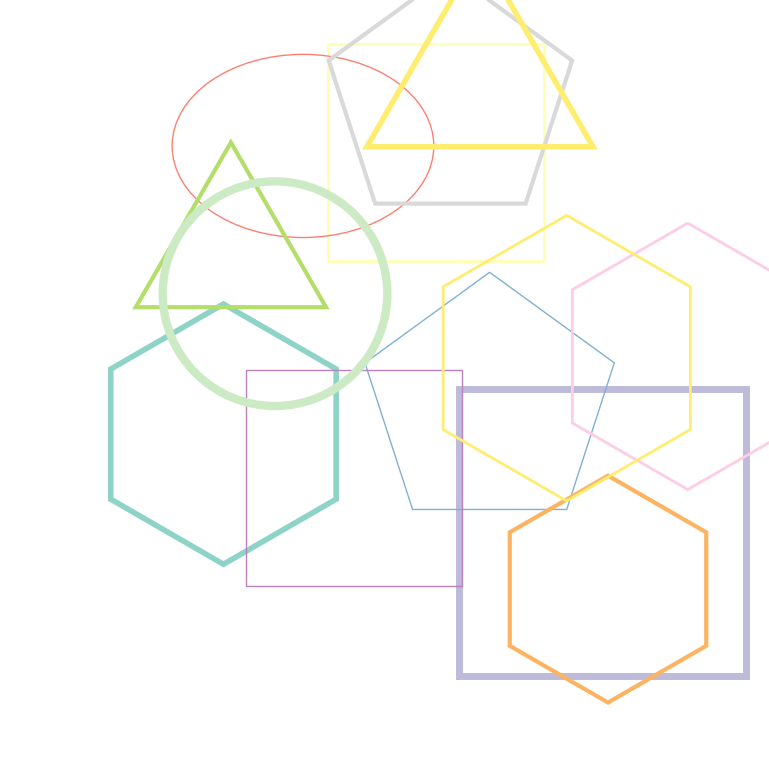[{"shape": "hexagon", "thickness": 2, "radius": 0.85, "center": [0.29, 0.436]}, {"shape": "square", "thickness": 1, "radius": 0.7, "center": [0.566, 0.802]}, {"shape": "square", "thickness": 2.5, "radius": 0.93, "center": [0.782, 0.309]}, {"shape": "oval", "thickness": 0.5, "radius": 0.85, "center": [0.393, 0.81]}, {"shape": "pentagon", "thickness": 0.5, "radius": 0.85, "center": [0.636, 0.476]}, {"shape": "hexagon", "thickness": 1.5, "radius": 0.74, "center": [0.79, 0.235]}, {"shape": "triangle", "thickness": 1.5, "radius": 0.71, "center": [0.3, 0.672]}, {"shape": "hexagon", "thickness": 1, "radius": 0.87, "center": [0.893, 0.537]}, {"shape": "pentagon", "thickness": 1.5, "radius": 0.83, "center": [0.585, 0.87]}, {"shape": "square", "thickness": 0.5, "radius": 0.7, "center": [0.46, 0.379]}, {"shape": "circle", "thickness": 3, "radius": 0.73, "center": [0.357, 0.619]}, {"shape": "hexagon", "thickness": 1, "radius": 0.93, "center": [0.736, 0.535]}, {"shape": "triangle", "thickness": 2, "radius": 0.85, "center": [0.623, 0.894]}]